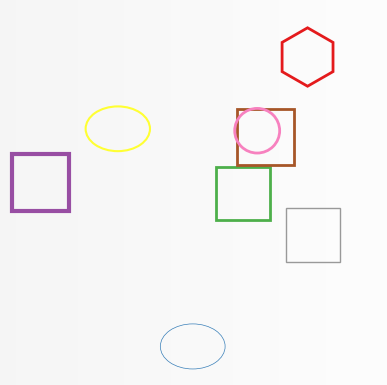[{"shape": "hexagon", "thickness": 2, "radius": 0.38, "center": [0.794, 0.852]}, {"shape": "oval", "thickness": 0.5, "radius": 0.42, "center": [0.497, 0.1]}, {"shape": "square", "thickness": 2, "radius": 0.35, "center": [0.627, 0.498]}, {"shape": "square", "thickness": 3, "radius": 0.37, "center": [0.104, 0.527]}, {"shape": "oval", "thickness": 1.5, "radius": 0.42, "center": [0.304, 0.665]}, {"shape": "square", "thickness": 2, "radius": 0.37, "center": [0.684, 0.644]}, {"shape": "circle", "thickness": 2, "radius": 0.29, "center": [0.664, 0.66]}, {"shape": "square", "thickness": 1, "radius": 0.35, "center": [0.808, 0.389]}]